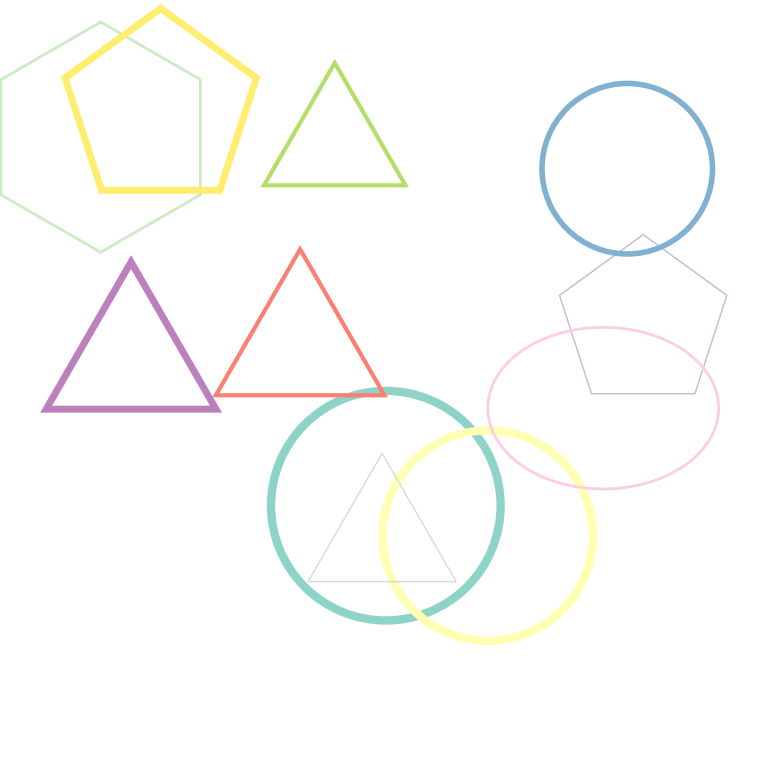[{"shape": "circle", "thickness": 3, "radius": 0.75, "center": [0.501, 0.343]}, {"shape": "circle", "thickness": 3, "radius": 0.68, "center": [0.633, 0.304]}, {"shape": "pentagon", "thickness": 0.5, "radius": 0.57, "center": [0.835, 0.581]}, {"shape": "triangle", "thickness": 1.5, "radius": 0.63, "center": [0.39, 0.55]}, {"shape": "circle", "thickness": 2, "radius": 0.55, "center": [0.815, 0.781]}, {"shape": "triangle", "thickness": 1.5, "radius": 0.53, "center": [0.435, 0.812]}, {"shape": "oval", "thickness": 1, "radius": 0.75, "center": [0.783, 0.47]}, {"shape": "triangle", "thickness": 0.5, "radius": 0.56, "center": [0.496, 0.3]}, {"shape": "triangle", "thickness": 2.5, "radius": 0.64, "center": [0.17, 0.532]}, {"shape": "hexagon", "thickness": 1, "radius": 0.75, "center": [0.131, 0.822]}, {"shape": "pentagon", "thickness": 2.5, "radius": 0.65, "center": [0.209, 0.859]}]